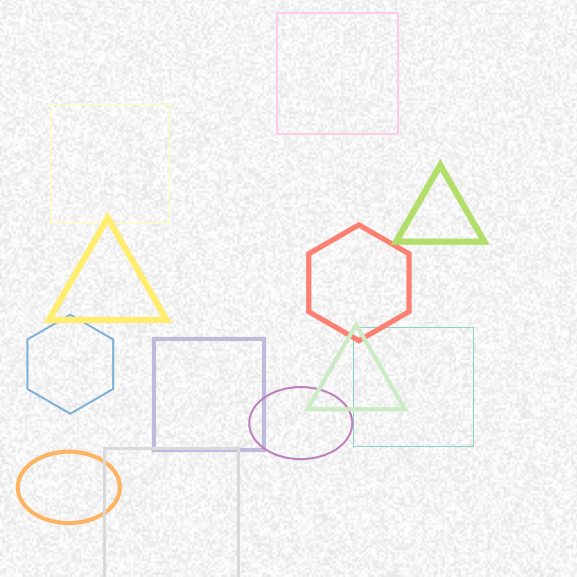[{"shape": "square", "thickness": 0.5, "radius": 0.52, "center": [0.715, 0.33]}, {"shape": "square", "thickness": 0.5, "radius": 0.51, "center": [0.189, 0.716]}, {"shape": "square", "thickness": 2, "radius": 0.48, "center": [0.362, 0.316]}, {"shape": "hexagon", "thickness": 2.5, "radius": 0.5, "center": [0.621, 0.51]}, {"shape": "hexagon", "thickness": 1, "radius": 0.43, "center": [0.122, 0.368]}, {"shape": "oval", "thickness": 2, "radius": 0.44, "center": [0.119, 0.155]}, {"shape": "triangle", "thickness": 3, "radius": 0.44, "center": [0.762, 0.625]}, {"shape": "square", "thickness": 1, "radius": 0.52, "center": [0.585, 0.872]}, {"shape": "square", "thickness": 1.5, "radius": 0.58, "center": [0.296, 0.107]}, {"shape": "oval", "thickness": 1, "radius": 0.45, "center": [0.521, 0.267]}, {"shape": "triangle", "thickness": 2, "radius": 0.49, "center": [0.617, 0.339]}, {"shape": "triangle", "thickness": 3, "radius": 0.59, "center": [0.186, 0.504]}]